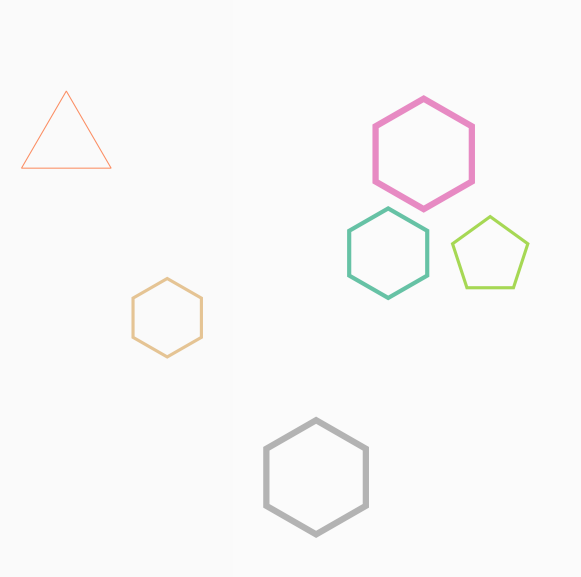[{"shape": "hexagon", "thickness": 2, "radius": 0.39, "center": [0.668, 0.561]}, {"shape": "triangle", "thickness": 0.5, "radius": 0.45, "center": [0.114, 0.752]}, {"shape": "hexagon", "thickness": 3, "radius": 0.48, "center": [0.729, 0.733]}, {"shape": "pentagon", "thickness": 1.5, "radius": 0.34, "center": [0.843, 0.556]}, {"shape": "hexagon", "thickness": 1.5, "radius": 0.34, "center": [0.288, 0.449]}, {"shape": "hexagon", "thickness": 3, "radius": 0.49, "center": [0.544, 0.173]}]